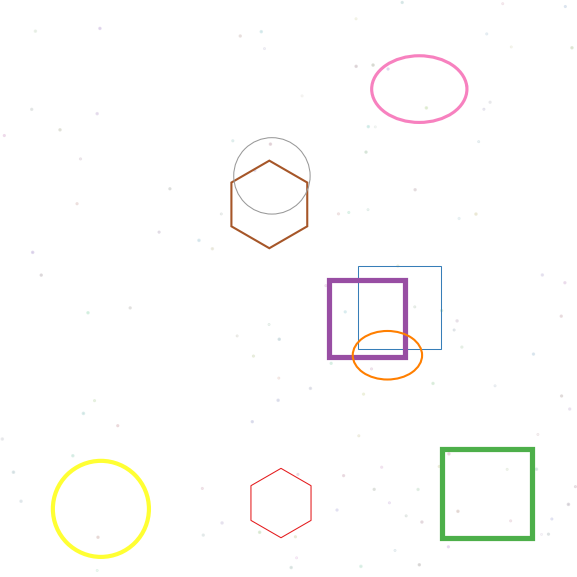[{"shape": "hexagon", "thickness": 0.5, "radius": 0.3, "center": [0.487, 0.128]}, {"shape": "square", "thickness": 0.5, "radius": 0.36, "center": [0.691, 0.467]}, {"shape": "square", "thickness": 2.5, "radius": 0.39, "center": [0.843, 0.145]}, {"shape": "square", "thickness": 2.5, "radius": 0.33, "center": [0.636, 0.447]}, {"shape": "oval", "thickness": 1, "radius": 0.3, "center": [0.671, 0.384]}, {"shape": "circle", "thickness": 2, "radius": 0.42, "center": [0.175, 0.118]}, {"shape": "hexagon", "thickness": 1, "radius": 0.38, "center": [0.466, 0.645]}, {"shape": "oval", "thickness": 1.5, "radius": 0.41, "center": [0.726, 0.845]}, {"shape": "circle", "thickness": 0.5, "radius": 0.33, "center": [0.471, 0.695]}]